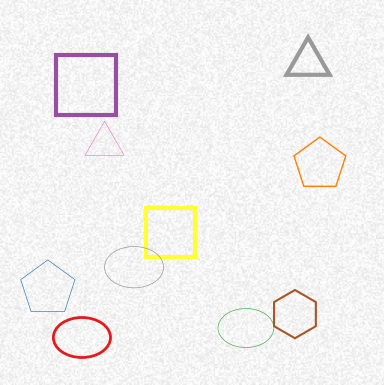[{"shape": "oval", "thickness": 2, "radius": 0.37, "center": [0.213, 0.123]}, {"shape": "pentagon", "thickness": 0.5, "radius": 0.37, "center": [0.124, 0.251]}, {"shape": "oval", "thickness": 0.5, "radius": 0.36, "center": [0.639, 0.148]}, {"shape": "square", "thickness": 3, "radius": 0.39, "center": [0.224, 0.779]}, {"shape": "pentagon", "thickness": 1, "radius": 0.35, "center": [0.831, 0.573]}, {"shape": "square", "thickness": 3, "radius": 0.32, "center": [0.442, 0.396]}, {"shape": "hexagon", "thickness": 1.5, "radius": 0.31, "center": [0.766, 0.184]}, {"shape": "triangle", "thickness": 0.5, "radius": 0.29, "center": [0.272, 0.626]}, {"shape": "triangle", "thickness": 3, "radius": 0.32, "center": [0.8, 0.838]}, {"shape": "oval", "thickness": 0.5, "radius": 0.38, "center": [0.348, 0.306]}]